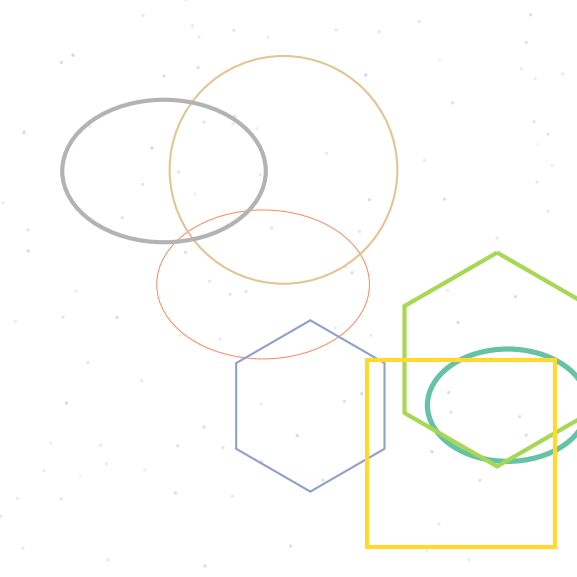[{"shape": "oval", "thickness": 2.5, "radius": 0.69, "center": [0.879, 0.298]}, {"shape": "oval", "thickness": 0.5, "radius": 0.92, "center": [0.456, 0.507]}, {"shape": "hexagon", "thickness": 1, "radius": 0.74, "center": [0.537, 0.296]}, {"shape": "hexagon", "thickness": 2, "radius": 0.93, "center": [0.861, 0.377]}, {"shape": "square", "thickness": 2, "radius": 0.81, "center": [0.798, 0.214]}, {"shape": "circle", "thickness": 1, "radius": 0.99, "center": [0.491, 0.705]}, {"shape": "oval", "thickness": 2, "radius": 0.88, "center": [0.284, 0.703]}]